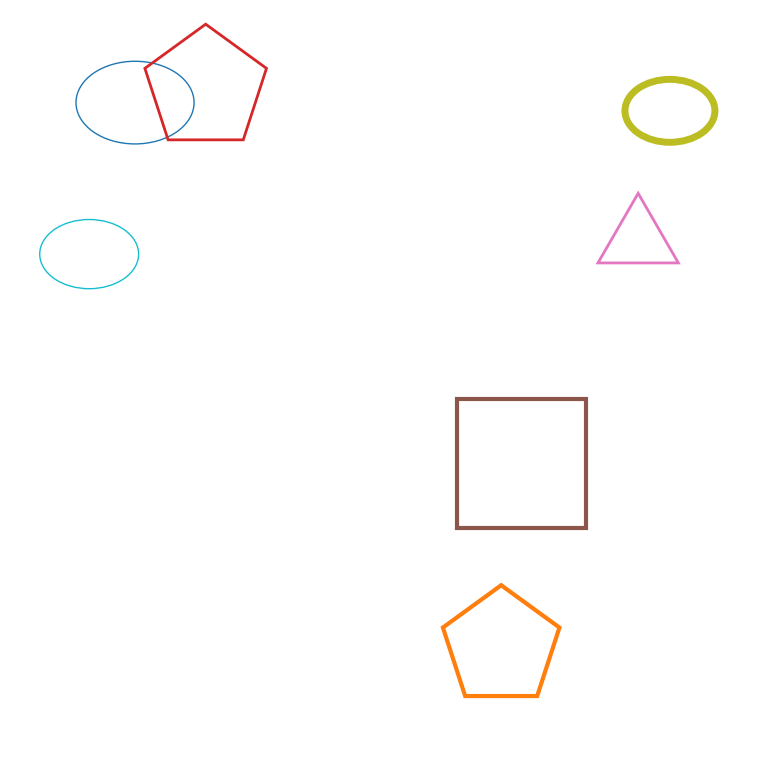[{"shape": "oval", "thickness": 0.5, "radius": 0.38, "center": [0.175, 0.867]}, {"shape": "pentagon", "thickness": 1.5, "radius": 0.4, "center": [0.651, 0.16]}, {"shape": "pentagon", "thickness": 1, "radius": 0.42, "center": [0.267, 0.886]}, {"shape": "square", "thickness": 1.5, "radius": 0.42, "center": [0.677, 0.398]}, {"shape": "triangle", "thickness": 1, "radius": 0.3, "center": [0.829, 0.689]}, {"shape": "oval", "thickness": 2.5, "radius": 0.29, "center": [0.87, 0.856]}, {"shape": "oval", "thickness": 0.5, "radius": 0.32, "center": [0.116, 0.67]}]